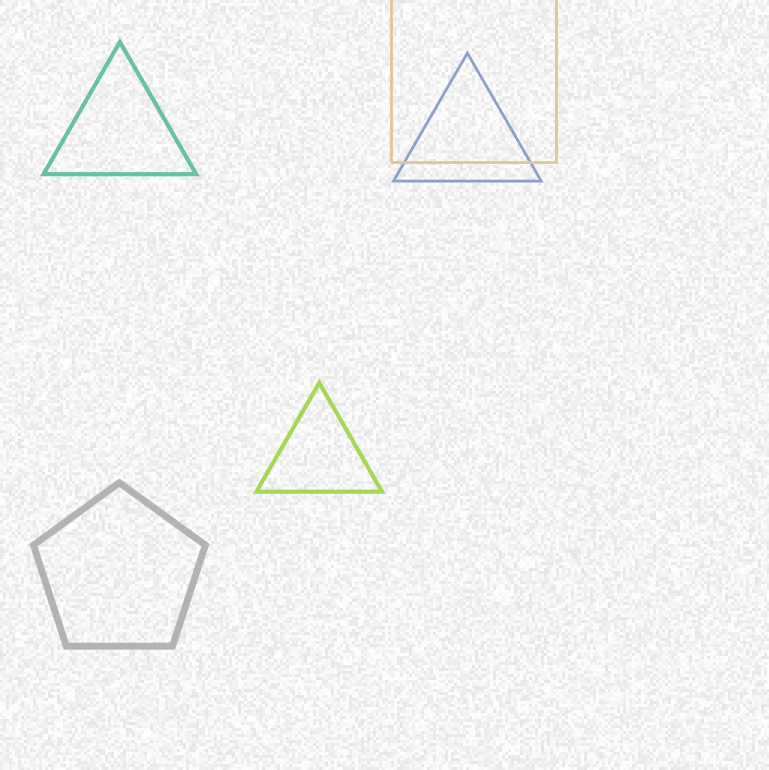[{"shape": "triangle", "thickness": 1.5, "radius": 0.57, "center": [0.156, 0.831]}, {"shape": "triangle", "thickness": 1, "radius": 0.55, "center": [0.607, 0.82]}, {"shape": "triangle", "thickness": 1.5, "radius": 0.47, "center": [0.415, 0.409]}, {"shape": "square", "thickness": 1, "radius": 0.53, "center": [0.615, 0.896]}, {"shape": "pentagon", "thickness": 2.5, "radius": 0.59, "center": [0.155, 0.256]}]